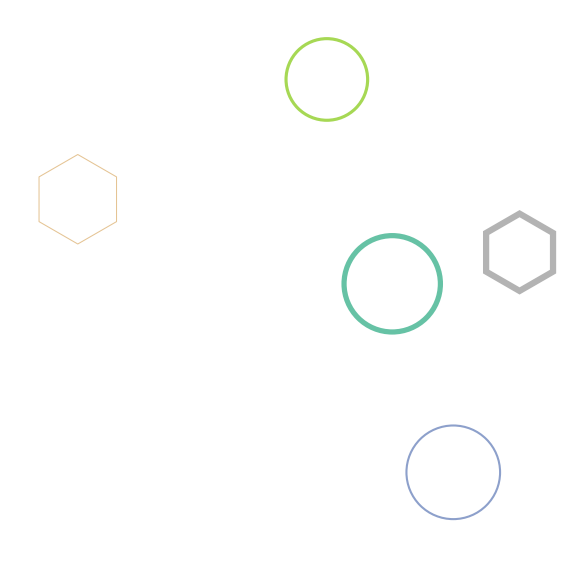[{"shape": "circle", "thickness": 2.5, "radius": 0.42, "center": [0.679, 0.508]}, {"shape": "circle", "thickness": 1, "radius": 0.41, "center": [0.785, 0.181]}, {"shape": "circle", "thickness": 1.5, "radius": 0.35, "center": [0.566, 0.862]}, {"shape": "hexagon", "thickness": 0.5, "radius": 0.39, "center": [0.135, 0.654]}, {"shape": "hexagon", "thickness": 3, "radius": 0.33, "center": [0.9, 0.562]}]